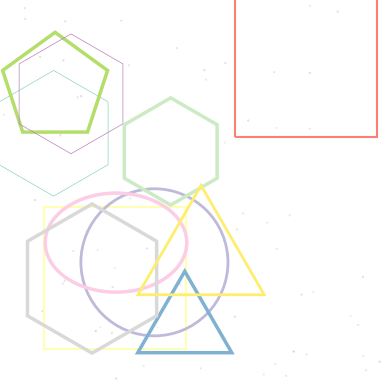[{"shape": "hexagon", "thickness": 0.5, "radius": 0.82, "center": [0.139, 0.654]}, {"shape": "square", "thickness": 1.5, "radius": 0.92, "center": [0.298, 0.279]}, {"shape": "circle", "thickness": 2, "radius": 0.95, "center": [0.401, 0.319]}, {"shape": "square", "thickness": 1.5, "radius": 0.92, "center": [0.795, 0.829]}, {"shape": "triangle", "thickness": 2.5, "radius": 0.7, "center": [0.48, 0.154]}, {"shape": "pentagon", "thickness": 2.5, "radius": 0.72, "center": [0.143, 0.773]}, {"shape": "oval", "thickness": 2.5, "radius": 0.92, "center": [0.301, 0.37]}, {"shape": "hexagon", "thickness": 2.5, "radius": 0.97, "center": [0.239, 0.277]}, {"shape": "hexagon", "thickness": 0.5, "radius": 0.78, "center": [0.184, 0.756]}, {"shape": "hexagon", "thickness": 2.5, "radius": 0.7, "center": [0.443, 0.607]}, {"shape": "triangle", "thickness": 2, "radius": 0.95, "center": [0.522, 0.329]}]